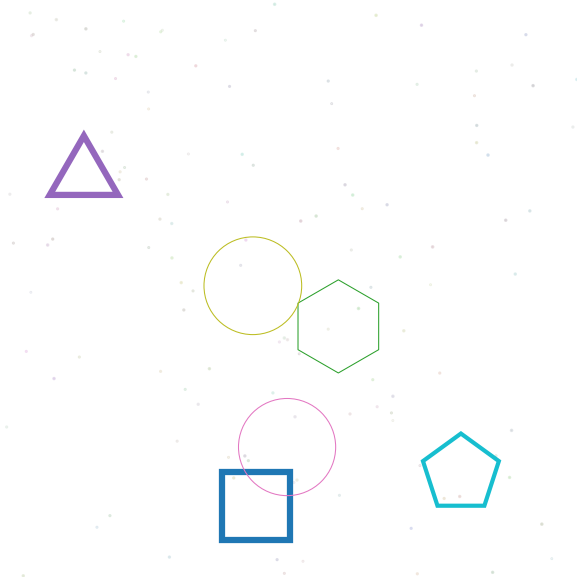[{"shape": "square", "thickness": 3, "radius": 0.3, "center": [0.443, 0.122]}, {"shape": "hexagon", "thickness": 0.5, "radius": 0.4, "center": [0.586, 0.434]}, {"shape": "triangle", "thickness": 3, "radius": 0.34, "center": [0.145, 0.696]}, {"shape": "circle", "thickness": 0.5, "radius": 0.42, "center": [0.497, 0.225]}, {"shape": "circle", "thickness": 0.5, "radius": 0.42, "center": [0.438, 0.504]}, {"shape": "pentagon", "thickness": 2, "radius": 0.35, "center": [0.798, 0.179]}]